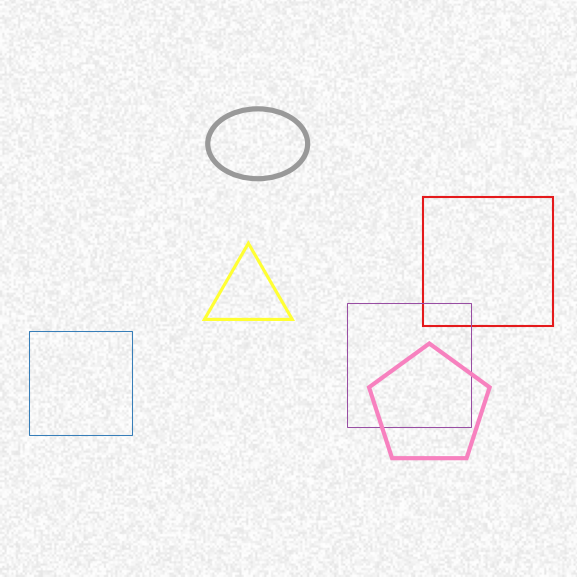[{"shape": "square", "thickness": 1, "radius": 0.56, "center": [0.845, 0.546]}, {"shape": "square", "thickness": 0.5, "radius": 0.45, "center": [0.139, 0.336]}, {"shape": "square", "thickness": 0.5, "radius": 0.54, "center": [0.708, 0.367]}, {"shape": "triangle", "thickness": 1.5, "radius": 0.44, "center": [0.43, 0.49]}, {"shape": "pentagon", "thickness": 2, "radius": 0.55, "center": [0.743, 0.295]}, {"shape": "oval", "thickness": 2.5, "radius": 0.43, "center": [0.446, 0.75]}]